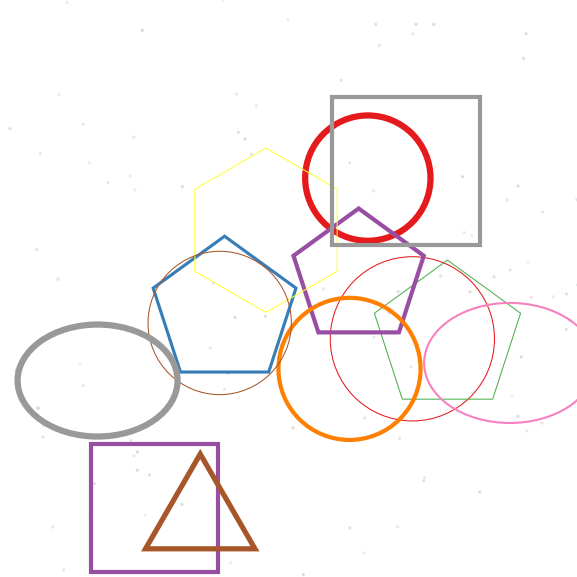[{"shape": "circle", "thickness": 3, "radius": 0.54, "center": [0.637, 0.691]}, {"shape": "circle", "thickness": 0.5, "radius": 0.71, "center": [0.714, 0.412]}, {"shape": "pentagon", "thickness": 1.5, "radius": 0.65, "center": [0.389, 0.46]}, {"shape": "pentagon", "thickness": 0.5, "radius": 0.67, "center": [0.775, 0.416]}, {"shape": "square", "thickness": 2, "radius": 0.55, "center": [0.267, 0.119]}, {"shape": "pentagon", "thickness": 2, "radius": 0.59, "center": [0.621, 0.52]}, {"shape": "circle", "thickness": 2, "radius": 0.62, "center": [0.605, 0.36]}, {"shape": "hexagon", "thickness": 0.5, "radius": 0.71, "center": [0.461, 0.6]}, {"shape": "triangle", "thickness": 2.5, "radius": 0.55, "center": [0.347, 0.104]}, {"shape": "circle", "thickness": 0.5, "radius": 0.62, "center": [0.38, 0.44]}, {"shape": "oval", "thickness": 1, "radius": 0.74, "center": [0.883, 0.371]}, {"shape": "oval", "thickness": 3, "radius": 0.69, "center": [0.169, 0.34]}, {"shape": "square", "thickness": 2, "radius": 0.64, "center": [0.704, 0.703]}]